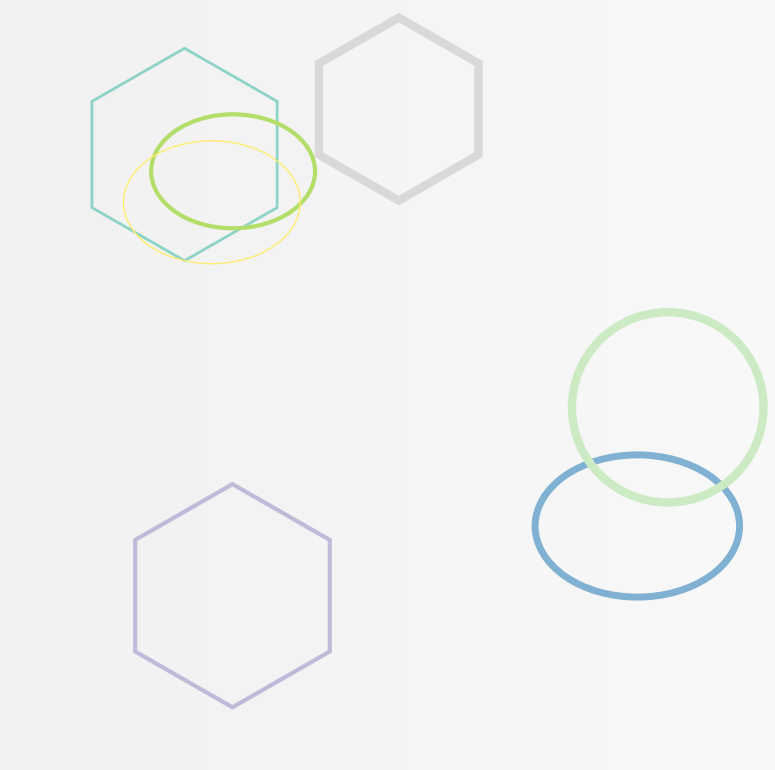[{"shape": "hexagon", "thickness": 1, "radius": 0.69, "center": [0.238, 0.799]}, {"shape": "hexagon", "thickness": 1.5, "radius": 0.72, "center": [0.3, 0.226]}, {"shape": "oval", "thickness": 2.5, "radius": 0.66, "center": [0.822, 0.317]}, {"shape": "oval", "thickness": 1.5, "radius": 0.53, "center": [0.301, 0.777]}, {"shape": "hexagon", "thickness": 3, "radius": 0.59, "center": [0.514, 0.858]}, {"shape": "circle", "thickness": 3, "radius": 0.62, "center": [0.862, 0.471]}, {"shape": "oval", "thickness": 0.5, "radius": 0.57, "center": [0.273, 0.737]}]